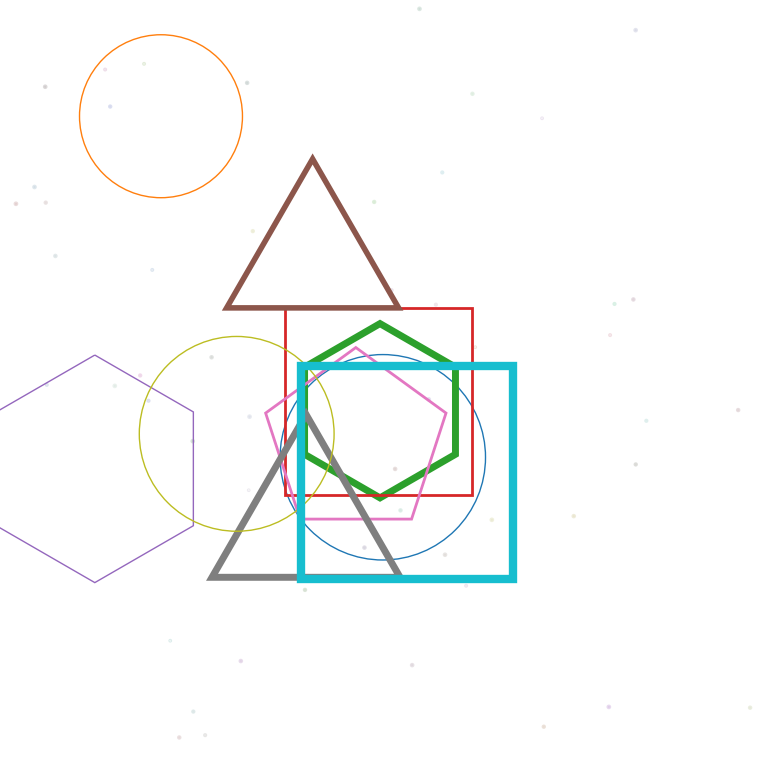[{"shape": "circle", "thickness": 0.5, "radius": 0.67, "center": [0.497, 0.406]}, {"shape": "circle", "thickness": 0.5, "radius": 0.53, "center": [0.209, 0.849]}, {"shape": "hexagon", "thickness": 2.5, "radius": 0.57, "center": [0.494, 0.467]}, {"shape": "square", "thickness": 1, "radius": 0.61, "center": [0.491, 0.479]}, {"shape": "hexagon", "thickness": 0.5, "radius": 0.74, "center": [0.123, 0.391]}, {"shape": "triangle", "thickness": 2, "radius": 0.64, "center": [0.406, 0.665]}, {"shape": "pentagon", "thickness": 1, "radius": 0.62, "center": [0.462, 0.425]}, {"shape": "triangle", "thickness": 2.5, "radius": 0.7, "center": [0.397, 0.321]}, {"shape": "circle", "thickness": 0.5, "radius": 0.63, "center": [0.307, 0.437]}, {"shape": "square", "thickness": 3, "radius": 0.69, "center": [0.529, 0.387]}]